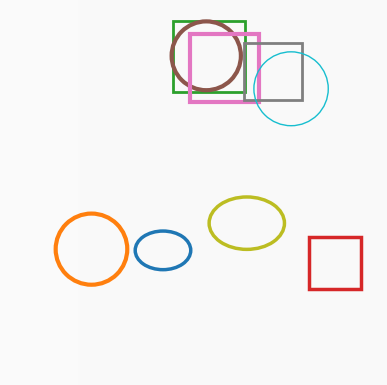[{"shape": "oval", "thickness": 2.5, "radius": 0.36, "center": [0.421, 0.35]}, {"shape": "circle", "thickness": 3, "radius": 0.46, "center": [0.236, 0.353]}, {"shape": "square", "thickness": 2, "radius": 0.46, "center": [0.539, 0.852]}, {"shape": "square", "thickness": 2.5, "radius": 0.34, "center": [0.865, 0.316]}, {"shape": "circle", "thickness": 3, "radius": 0.45, "center": [0.532, 0.855]}, {"shape": "square", "thickness": 3, "radius": 0.44, "center": [0.58, 0.823]}, {"shape": "square", "thickness": 2, "radius": 0.37, "center": [0.704, 0.815]}, {"shape": "oval", "thickness": 2.5, "radius": 0.49, "center": [0.637, 0.42]}, {"shape": "circle", "thickness": 1, "radius": 0.48, "center": [0.751, 0.769]}]